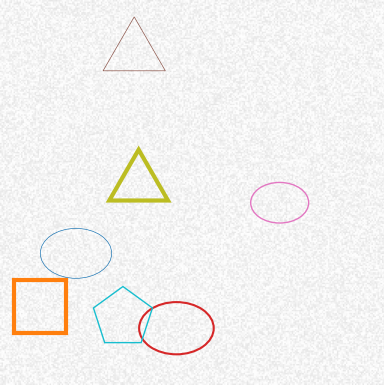[{"shape": "oval", "thickness": 0.5, "radius": 0.46, "center": [0.197, 0.342]}, {"shape": "square", "thickness": 3, "radius": 0.34, "center": [0.104, 0.203]}, {"shape": "oval", "thickness": 1.5, "radius": 0.48, "center": [0.458, 0.148]}, {"shape": "triangle", "thickness": 0.5, "radius": 0.47, "center": [0.349, 0.863]}, {"shape": "oval", "thickness": 1, "radius": 0.38, "center": [0.726, 0.473]}, {"shape": "triangle", "thickness": 3, "radius": 0.44, "center": [0.36, 0.523]}, {"shape": "pentagon", "thickness": 1, "radius": 0.4, "center": [0.319, 0.175]}]